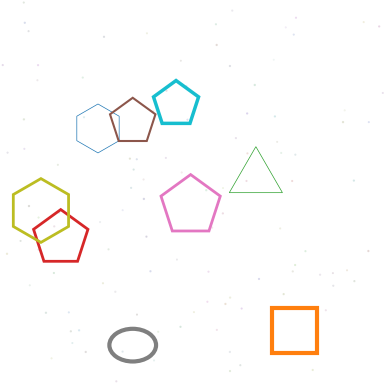[{"shape": "hexagon", "thickness": 0.5, "radius": 0.32, "center": [0.255, 0.666]}, {"shape": "square", "thickness": 3, "radius": 0.29, "center": [0.766, 0.142]}, {"shape": "triangle", "thickness": 0.5, "radius": 0.4, "center": [0.665, 0.539]}, {"shape": "pentagon", "thickness": 2, "radius": 0.37, "center": [0.158, 0.381]}, {"shape": "pentagon", "thickness": 1.5, "radius": 0.31, "center": [0.345, 0.684]}, {"shape": "pentagon", "thickness": 2, "radius": 0.4, "center": [0.495, 0.466]}, {"shape": "oval", "thickness": 3, "radius": 0.3, "center": [0.345, 0.104]}, {"shape": "hexagon", "thickness": 2, "radius": 0.41, "center": [0.106, 0.453]}, {"shape": "pentagon", "thickness": 2.5, "radius": 0.31, "center": [0.457, 0.729]}]